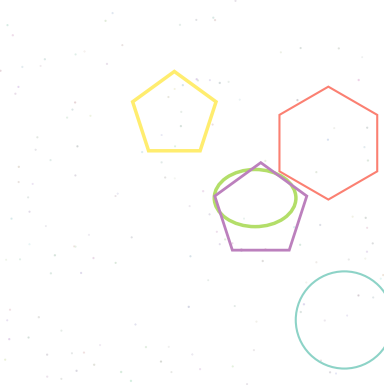[{"shape": "circle", "thickness": 1.5, "radius": 0.63, "center": [0.894, 0.169]}, {"shape": "hexagon", "thickness": 1.5, "radius": 0.73, "center": [0.853, 0.628]}, {"shape": "oval", "thickness": 2.5, "radius": 0.53, "center": [0.663, 0.486]}, {"shape": "pentagon", "thickness": 2, "radius": 0.63, "center": [0.677, 0.452]}, {"shape": "pentagon", "thickness": 2.5, "radius": 0.57, "center": [0.453, 0.7]}]